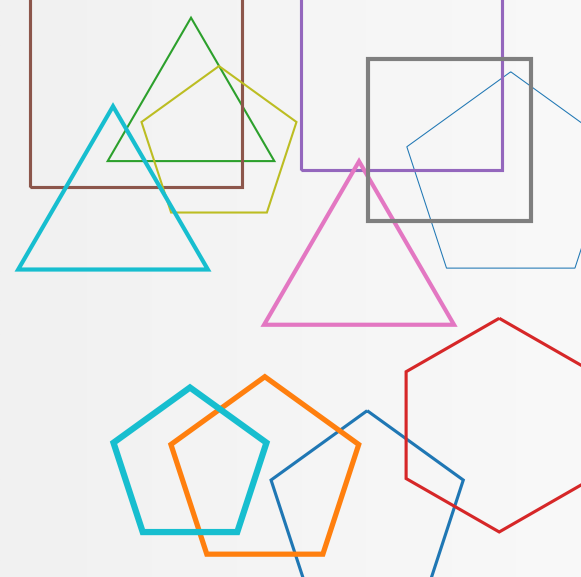[{"shape": "pentagon", "thickness": 1.5, "radius": 0.87, "center": [0.632, 0.114]}, {"shape": "pentagon", "thickness": 0.5, "radius": 0.94, "center": [0.879, 0.687]}, {"shape": "pentagon", "thickness": 2.5, "radius": 0.85, "center": [0.456, 0.177]}, {"shape": "triangle", "thickness": 1, "radius": 0.83, "center": [0.329, 0.803]}, {"shape": "hexagon", "thickness": 1.5, "radius": 0.92, "center": [0.859, 0.263]}, {"shape": "square", "thickness": 1.5, "radius": 0.86, "center": [0.691, 0.878]}, {"shape": "square", "thickness": 1.5, "radius": 0.91, "center": [0.234, 0.858]}, {"shape": "triangle", "thickness": 2, "radius": 0.94, "center": [0.618, 0.531]}, {"shape": "square", "thickness": 2, "radius": 0.7, "center": [0.773, 0.757]}, {"shape": "pentagon", "thickness": 1, "radius": 0.7, "center": [0.377, 0.745]}, {"shape": "pentagon", "thickness": 3, "radius": 0.69, "center": [0.327, 0.19]}, {"shape": "triangle", "thickness": 2, "radius": 0.94, "center": [0.194, 0.627]}]